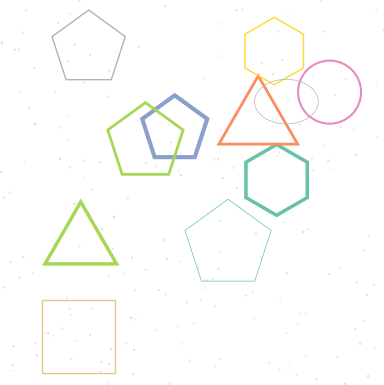[{"shape": "hexagon", "thickness": 2.5, "radius": 0.46, "center": [0.718, 0.533]}, {"shape": "pentagon", "thickness": 0.5, "radius": 0.59, "center": [0.592, 0.365]}, {"shape": "triangle", "thickness": 2, "radius": 0.59, "center": [0.671, 0.685]}, {"shape": "pentagon", "thickness": 3, "radius": 0.44, "center": [0.454, 0.664]}, {"shape": "circle", "thickness": 1.5, "radius": 0.41, "center": [0.856, 0.761]}, {"shape": "pentagon", "thickness": 2, "radius": 0.51, "center": [0.378, 0.631]}, {"shape": "triangle", "thickness": 2.5, "radius": 0.54, "center": [0.21, 0.368]}, {"shape": "hexagon", "thickness": 1, "radius": 0.44, "center": [0.712, 0.867]}, {"shape": "square", "thickness": 1, "radius": 0.47, "center": [0.203, 0.127]}, {"shape": "oval", "thickness": 0.5, "radius": 0.41, "center": [0.744, 0.736]}, {"shape": "pentagon", "thickness": 1, "radius": 0.5, "center": [0.23, 0.874]}]